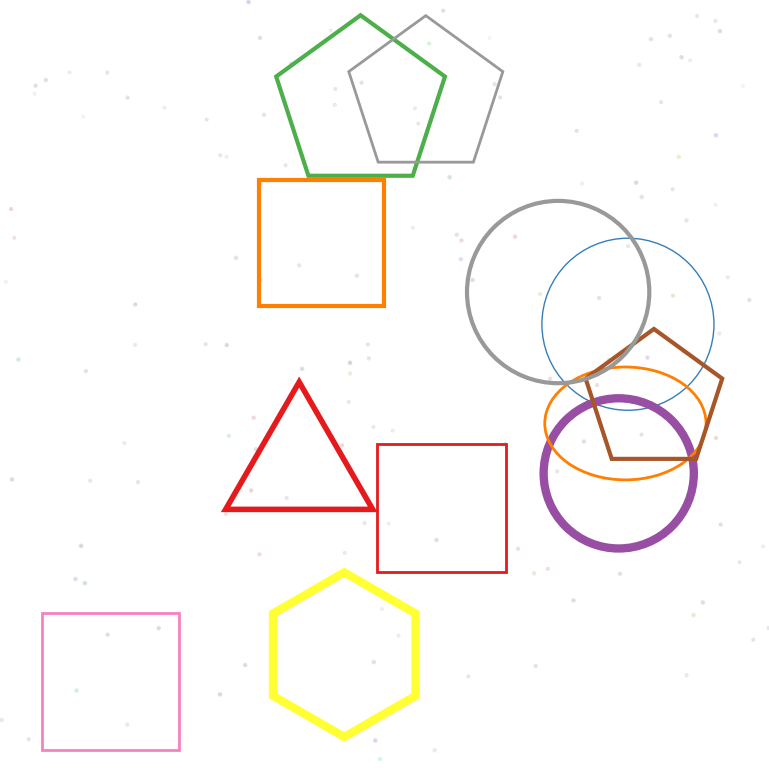[{"shape": "square", "thickness": 1, "radius": 0.42, "center": [0.574, 0.34]}, {"shape": "triangle", "thickness": 2, "radius": 0.55, "center": [0.389, 0.394]}, {"shape": "circle", "thickness": 0.5, "radius": 0.56, "center": [0.815, 0.579]}, {"shape": "pentagon", "thickness": 1.5, "radius": 0.58, "center": [0.468, 0.865]}, {"shape": "circle", "thickness": 3, "radius": 0.49, "center": [0.804, 0.385]}, {"shape": "square", "thickness": 1.5, "radius": 0.41, "center": [0.417, 0.685]}, {"shape": "oval", "thickness": 1, "radius": 0.52, "center": [0.812, 0.45]}, {"shape": "hexagon", "thickness": 3, "radius": 0.53, "center": [0.447, 0.15]}, {"shape": "pentagon", "thickness": 1.5, "radius": 0.47, "center": [0.849, 0.48]}, {"shape": "square", "thickness": 1, "radius": 0.44, "center": [0.144, 0.115]}, {"shape": "circle", "thickness": 1.5, "radius": 0.59, "center": [0.725, 0.621]}, {"shape": "pentagon", "thickness": 1, "radius": 0.53, "center": [0.553, 0.874]}]